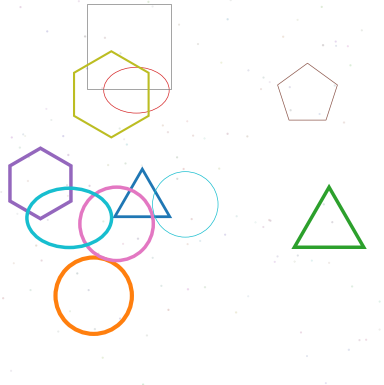[{"shape": "triangle", "thickness": 2, "radius": 0.41, "center": [0.37, 0.478]}, {"shape": "circle", "thickness": 3, "radius": 0.5, "center": [0.243, 0.232]}, {"shape": "triangle", "thickness": 2.5, "radius": 0.52, "center": [0.855, 0.41]}, {"shape": "oval", "thickness": 0.5, "radius": 0.43, "center": [0.354, 0.766]}, {"shape": "hexagon", "thickness": 2.5, "radius": 0.46, "center": [0.105, 0.524]}, {"shape": "pentagon", "thickness": 0.5, "radius": 0.41, "center": [0.799, 0.754]}, {"shape": "circle", "thickness": 2.5, "radius": 0.48, "center": [0.303, 0.419]}, {"shape": "square", "thickness": 0.5, "radius": 0.55, "center": [0.335, 0.878]}, {"shape": "hexagon", "thickness": 1.5, "radius": 0.56, "center": [0.289, 0.755]}, {"shape": "circle", "thickness": 0.5, "radius": 0.43, "center": [0.481, 0.469]}, {"shape": "oval", "thickness": 2.5, "radius": 0.55, "center": [0.18, 0.434]}]